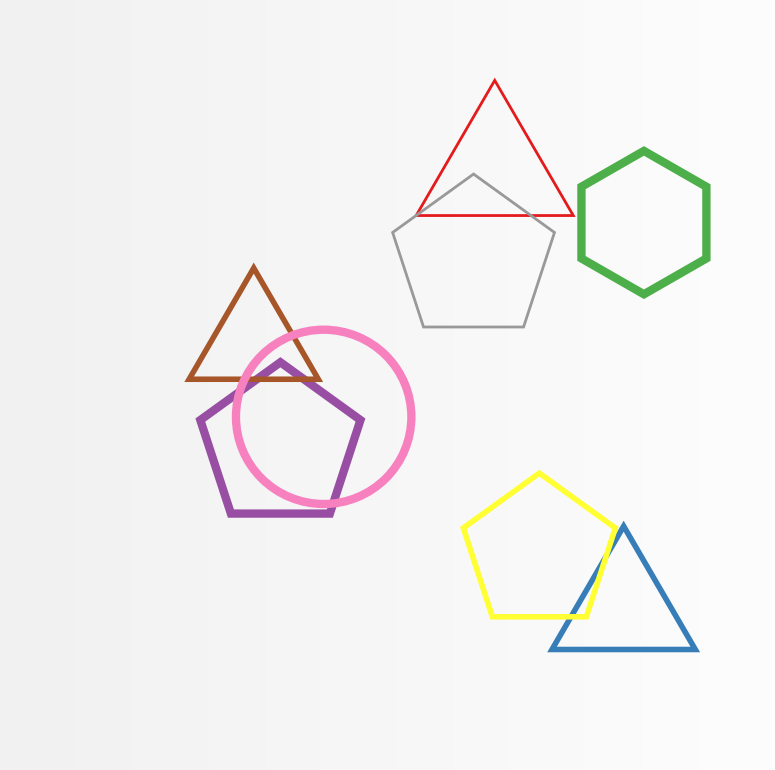[{"shape": "triangle", "thickness": 1, "radius": 0.59, "center": [0.638, 0.779]}, {"shape": "triangle", "thickness": 2, "radius": 0.53, "center": [0.805, 0.21]}, {"shape": "hexagon", "thickness": 3, "radius": 0.47, "center": [0.831, 0.711]}, {"shape": "pentagon", "thickness": 3, "radius": 0.54, "center": [0.362, 0.421]}, {"shape": "pentagon", "thickness": 2, "radius": 0.52, "center": [0.696, 0.282]}, {"shape": "triangle", "thickness": 2, "radius": 0.48, "center": [0.327, 0.556]}, {"shape": "circle", "thickness": 3, "radius": 0.57, "center": [0.418, 0.459]}, {"shape": "pentagon", "thickness": 1, "radius": 0.55, "center": [0.611, 0.664]}]